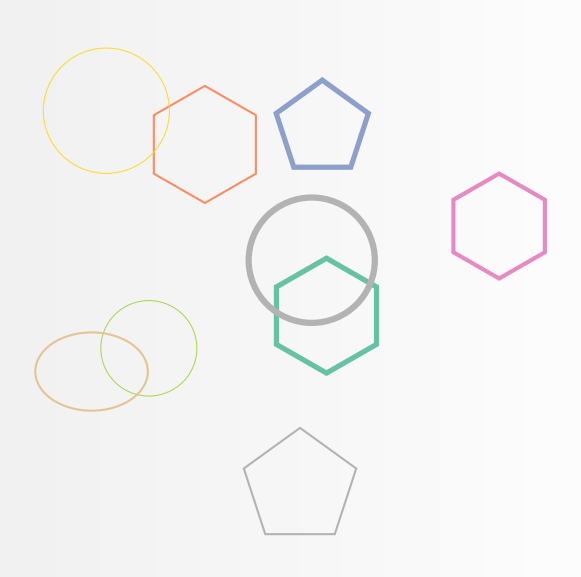[{"shape": "hexagon", "thickness": 2.5, "radius": 0.5, "center": [0.562, 0.453]}, {"shape": "hexagon", "thickness": 1, "radius": 0.51, "center": [0.352, 0.749]}, {"shape": "pentagon", "thickness": 2.5, "radius": 0.42, "center": [0.554, 0.777]}, {"shape": "hexagon", "thickness": 2, "radius": 0.45, "center": [0.859, 0.608]}, {"shape": "circle", "thickness": 0.5, "radius": 0.41, "center": [0.256, 0.396]}, {"shape": "circle", "thickness": 0.5, "radius": 0.54, "center": [0.183, 0.807]}, {"shape": "oval", "thickness": 1, "radius": 0.48, "center": [0.158, 0.356]}, {"shape": "pentagon", "thickness": 1, "radius": 0.51, "center": [0.516, 0.156]}, {"shape": "circle", "thickness": 3, "radius": 0.54, "center": [0.536, 0.549]}]